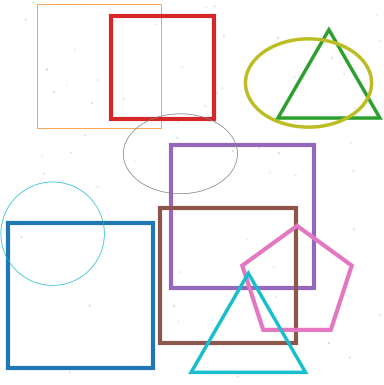[{"shape": "square", "thickness": 3, "radius": 0.94, "center": [0.209, 0.233]}, {"shape": "square", "thickness": 0.5, "radius": 0.8, "center": [0.257, 0.828]}, {"shape": "triangle", "thickness": 2.5, "radius": 0.76, "center": [0.854, 0.77]}, {"shape": "square", "thickness": 3, "radius": 0.67, "center": [0.423, 0.826]}, {"shape": "square", "thickness": 3, "radius": 0.93, "center": [0.63, 0.439]}, {"shape": "square", "thickness": 3, "radius": 0.88, "center": [0.592, 0.284]}, {"shape": "pentagon", "thickness": 3, "radius": 0.75, "center": [0.771, 0.264]}, {"shape": "oval", "thickness": 0.5, "radius": 0.74, "center": [0.469, 0.601]}, {"shape": "oval", "thickness": 2.5, "radius": 0.82, "center": [0.801, 0.784]}, {"shape": "triangle", "thickness": 2.5, "radius": 0.86, "center": [0.645, 0.119]}, {"shape": "circle", "thickness": 0.5, "radius": 0.67, "center": [0.137, 0.393]}]